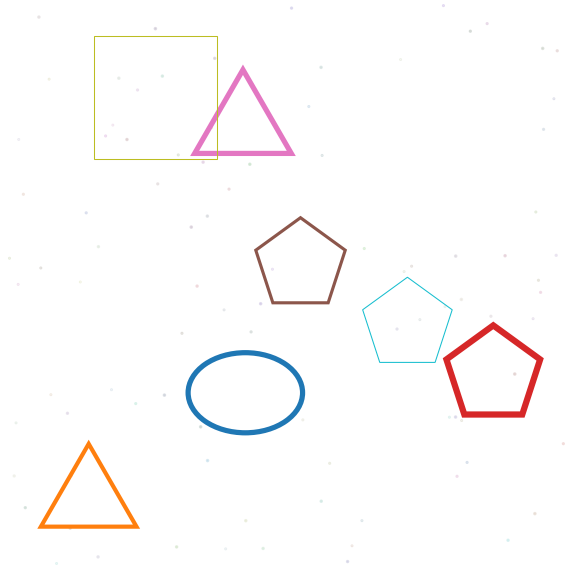[{"shape": "oval", "thickness": 2.5, "radius": 0.5, "center": [0.425, 0.319]}, {"shape": "triangle", "thickness": 2, "radius": 0.48, "center": [0.154, 0.135]}, {"shape": "pentagon", "thickness": 3, "radius": 0.43, "center": [0.854, 0.35]}, {"shape": "pentagon", "thickness": 1.5, "radius": 0.41, "center": [0.52, 0.541]}, {"shape": "triangle", "thickness": 2.5, "radius": 0.48, "center": [0.421, 0.782]}, {"shape": "square", "thickness": 0.5, "radius": 0.53, "center": [0.27, 0.83]}, {"shape": "pentagon", "thickness": 0.5, "radius": 0.41, "center": [0.705, 0.438]}]